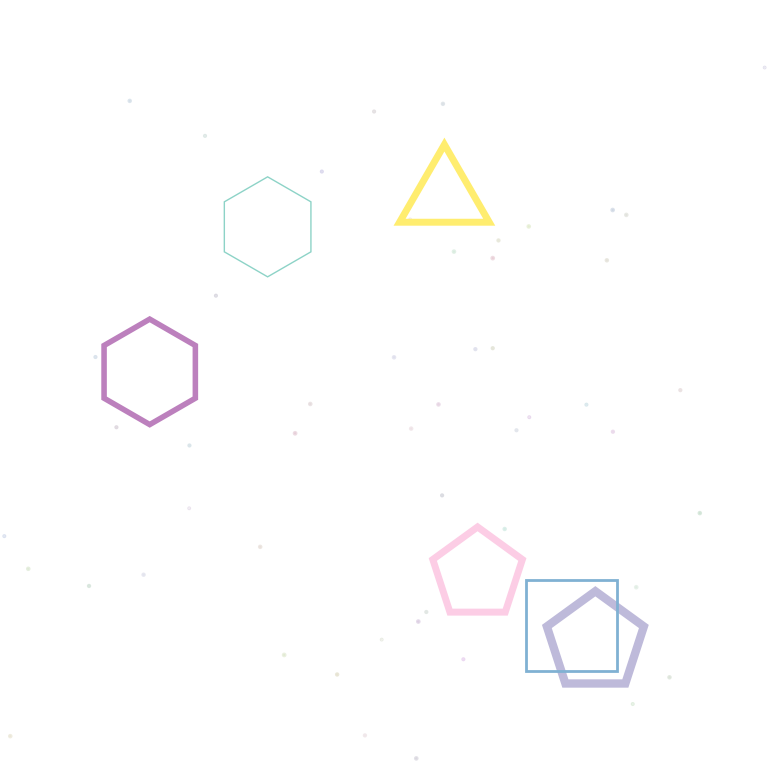[{"shape": "hexagon", "thickness": 0.5, "radius": 0.32, "center": [0.348, 0.705]}, {"shape": "pentagon", "thickness": 3, "radius": 0.33, "center": [0.773, 0.166]}, {"shape": "square", "thickness": 1, "radius": 0.29, "center": [0.742, 0.188]}, {"shape": "pentagon", "thickness": 2.5, "radius": 0.31, "center": [0.62, 0.254]}, {"shape": "hexagon", "thickness": 2, "radius": 0.34, "center": [0.194, 0.517]}, {"shape": "triangle", "thickness": 2.5, "radius": 0.34, "center": [0.577, 0.745]}]